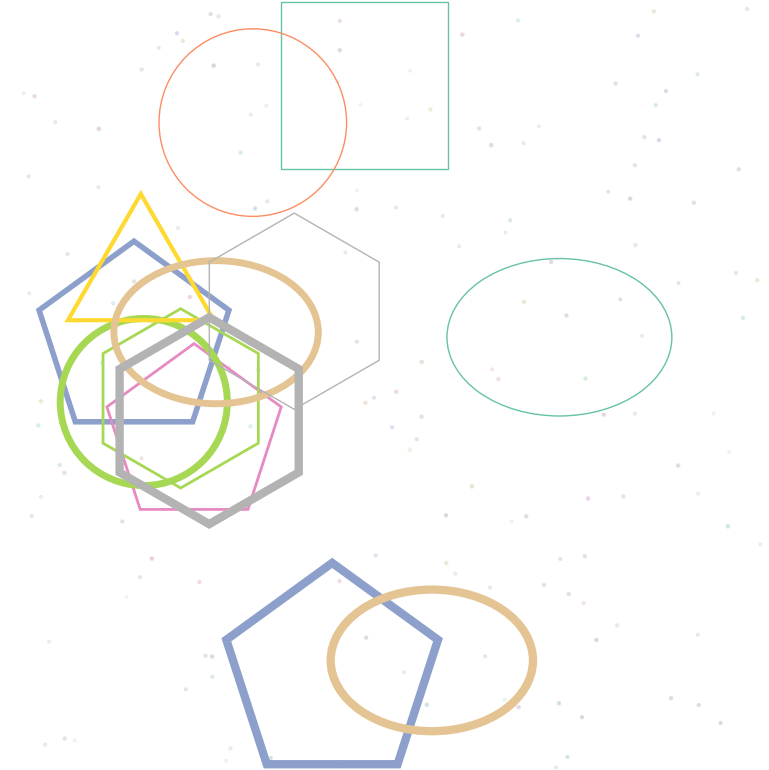[{"shape": "oval", "thickness": 0.5, "radius": 0.73, "center": [0.726, 0.562]}, {"shape": "square", "thickness": 0.5, "radius": 0.54, "center": [0.474, 0.888]}, {"shape": "circle", "thickness": 0.5, "radius": 0.61, "center": [0.328, 0.841]}, {"shape": "pentagon", "thickness": 2, "radius": 0.65, "center": [0.174, 0.557]}, {"shape": "pentagon", "thickness": 3, "radius": 0.72, "center": [0.431, 0.124]}, {"shape": "pentagon", "thickness": 1, "radius": 0.6, "center": [0.252, 0.435]}, {"shape": "hexagon", "thickness": 1, "radius": 0.58, "center": [0.235, 0.483]}, {"shape": "circle", "thickness": 2.5, "radius": 0.54, "center": [0.187, 0.478]}, {"shape": "triangle", "thickness": 1.5, "radius": 0.55, "center": [0.183, 0.639]}, {"shape": "oval", "thickness": 3, "radius": 0.66, "center": [0.561, 0.142]}, {"shape": "oval", "thickness": 2.5, "radius": 0.66, "center": [0.281, 0.569]}, {"shape": "hexagon", "thickness": 0.5, "radius": 0.64, "center": [0.382, 0.596]}, {"shape": "hexagon", "thickness": 3, "radius": 0.67, "center": [0.272, 0.454]}]